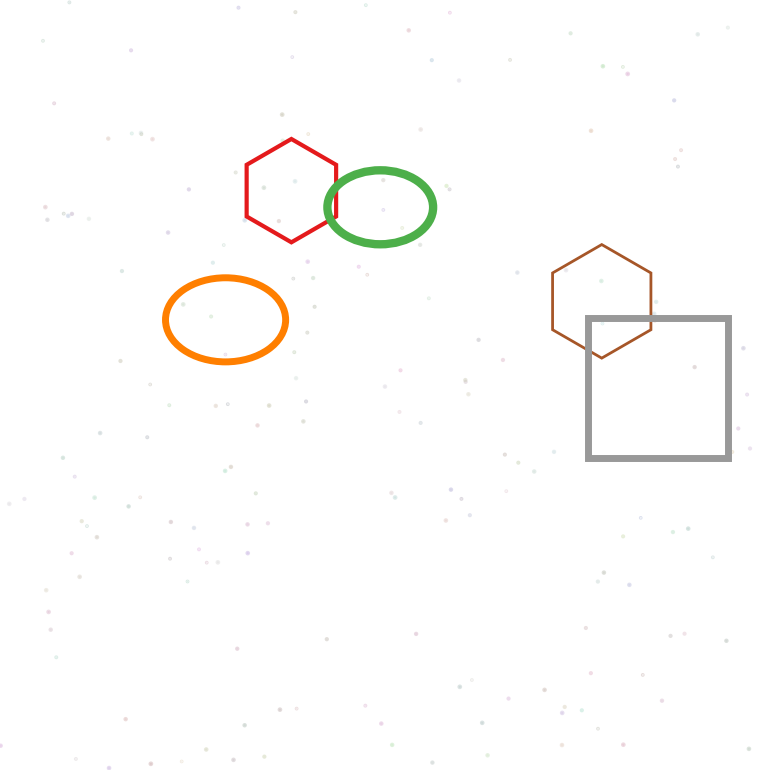[{"shape": "hexagon", "thickness": 1.5, "radius": 0.34, "center": [0.378, 0.752]}, {"shape": "oval", "thickness": 3, "radius": 0.34, "center": [0.494, 0.731]}, {"shape": "oval", "thickness": 2.5, "radius": 0.39, "center": [0.293, 0.585]}, {"shape": "hexagon", "thickness": 1, "radius": 0.37, "center": [0.781, 0.609]}, {"shape": "square", "thickness": 2.5, "radius": 0.45, "center": [0.854, 0.496]}]